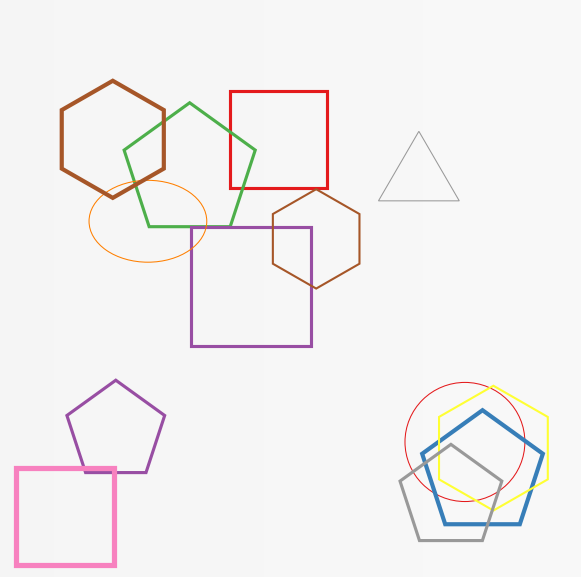[{"shape": "square", "thickness": 1.5, "radius": 0.42, "center": [0.479, 0.758]}, {"shape": "circle", "thickness": 0.5, "radius": 0.52, "center": [0.8, 0.234]}, {"shape": "pentagon", "thickness": 2, "radius": 0.55, "center": [0.83, 0.18]}, {"shape": "pentagon", "thickness": 1.5, "radius": 0.59, "center": [0.326, 0.703]}, {"shape": "pentagon", "thickness": 1.5, "radius": 0.44, "center": [0.199, 0.252]}, {"shape": "square", "thickness": 1.5, "radius": 0.52, "center": [0.432, 0.503]}, {"shape": "oval", "thickness": 0.5, "radius": 0.51, "center": [0.254, 0.616]}, {"shape": "hexagon", "thickness": 1, "radius": 0.54, "center": [0.849, 0.223]}, {"shape": "hexagon", "thickness": 1, "radius": 0.43, "center": [0.544, 0.585]}, {"shape": "hexagon", "thickness": 2, "radius": 0.51, "center": [0.194, 0.758]}, {"shape": "square", "thickness": 2.5, "radius": 0.42, "center": [0.112, 0.105]}, {"shape": "triangle", "thickness": 0.5, "radius": 0.4, "center": [0.721, 0.691]}, {"shape": "pentagon", "thickness": 1.5, "radius": 0.46, "center": [0.776, 0.138]}]